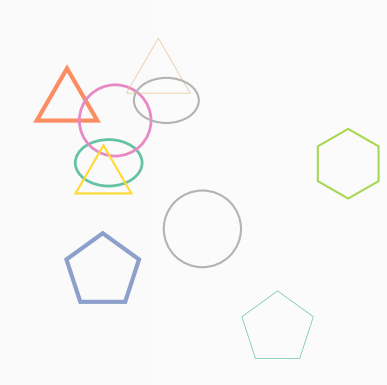[{"shape": "pentagon", "thickness": 0.5, "radius": 0.49, "center": [0.716, 0.147]}, {"shape": "oval", "thickness": 2, "radius": 0.43, "center": [0.28, 0.577]}, {"shape": "triangle", "thickness": 3, "radius": 0.45, "center": [0.173, 0.732]}, {"shape": "pentagon", "thickness": 3, "radius": 0.49, "center": [0.265, 0.296]}, {"shape": "circle", "thickness": 2, "radius": 0.46, "center": [0.297, 0.687]}, {"shape": "hexagon", "thickness": 1.5, "radius": 0.45, "center": [0.899, 0.575]}, {"shape": "triangle", "thickness": 1.5, "radius": 0.42, "center": [0.267, 0.539]}, {"shape": "triangle", "thickness": 0.5, "radius": 0.48, "center": [0.409, 0.805]}, {"shape": "circle", "thickness": 1.5, "radius": 0.5, "center": [0.522, 0.406]}, {"shape": "oval", "thickness": 1.5, "radius": 0.42, "center": [0.429, 0.739]}]